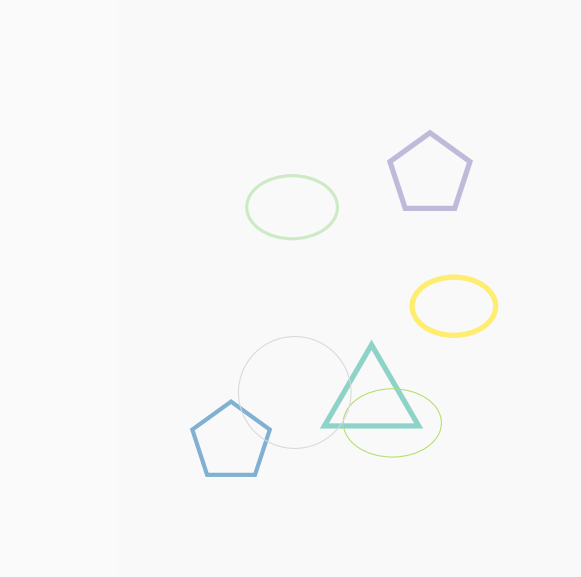[{"shape": "triangle", "thickness": 2.5, "radius": 0.47, "center": [0.639, 0.308]}, {"shape": "pentagon", "thickness": 2.5, "radius": 0.36, "center": [0.74, 0.697]}, {"shape": "pentagon", "thickness": 2, "radius": 0.35, "center": [0.398, 0.234]}, {"shape": "oval", "thickness": 0.5, "radius": 0.42, "center": [0.675, 0.267]}, {"shape": "circle", "thickness": 0.5, "radius": 0.48, "center": [0.507, 0.32]}, {"shape": "oval", "thickness": 1.5, "radius": 0.39, "center": [0.503, 0.64]}, {"shape": "oval", "thickness": 2.5, "radius": 0.36, "center": [0.781, 0.469]}]